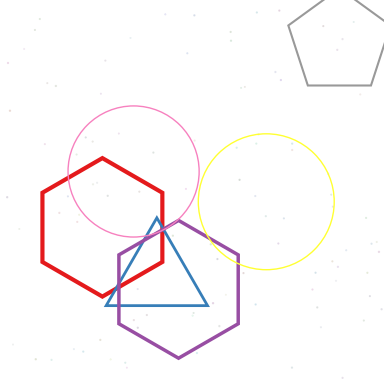[{"shape": "hexagon", "thickness": 3, "radius": 0.9, "center": [0.266, 0.409]}, {"shape": "triangle", "thickness": 2, "radius": 0.76, "center": [0.407, 0.282]}, {"shape": "hexagon", "thickness": 2.5, "radius": 0.89, "center": [0.464, 0.249]}, {"shape": "circle", "thickness": 1, "radius": 0.88, "center": [0.692, 0.476]}, {"shape": "circle", "thickness": 1, "radius": 0.85, "center": [0.347, 0.555]}, {"shape": "pentagon", "thickness": 1.5, "radius": 0.7, "center": [0.882, 0.891]}]